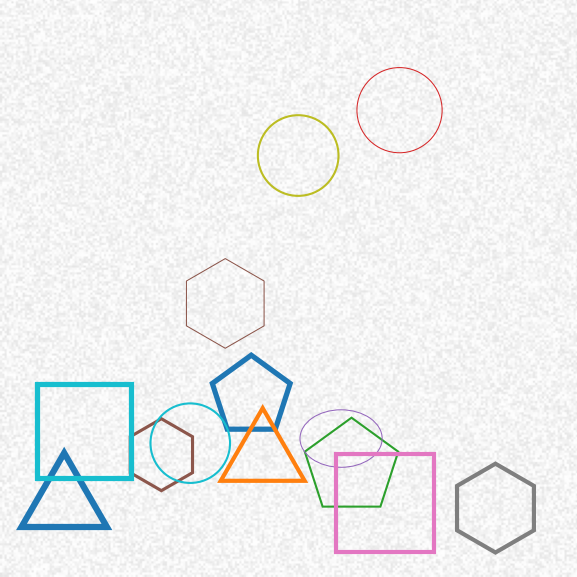[{"shape": "triangle", "thickness": 3, "radius": 0.43, "center": [0.111, 0.129]}, {"shape": "pentagon", "thickness": 2.5, "radius": 0.35, "center": [0.435, 0.313]}, {"shape": "triangle", "thickness": 2, "radius": 0.42, "center": [0.455, 0.209]}, {"shape": "pentagon", "thickness": 1, "radius": 0.43, "center": [0.609, 0.191]}, {"shape": "circle", "thickness": 0.5, "radius": 0.37, "center": [0.692, 0.808]}, {"shape": "oval", "thickness": 0.5, "radius": 0.36, "center": [0.591, 0.24]}, {"shape": "hexagon", "thickness": 1.5, "radius": 0.31, "center": [0.279, 0.212]}, {"shape": "hexagon", "thickness": 0.5, "radius": 0.39, "center": [0.39, 0.474]}, {"shape": "square", "thickness": 2, "radius": 0.42, "center": [0.667, 0.128]}, {"shape": "hexagon", "thickness": 2, "radius": 0.38, "center": [0.858, 0.119]}, {"shape": "circle", "thickness": 1, "radius": 0.35, "center": [0.516, 0.73]}, {"shape": "square", "thickness": 2.5, "radius": 0.41, "center": [0.145, 0.253]}, {"shape": "circle", "thickness": 1, "radius": 0.34, "center": [0.329, 0.232]}]